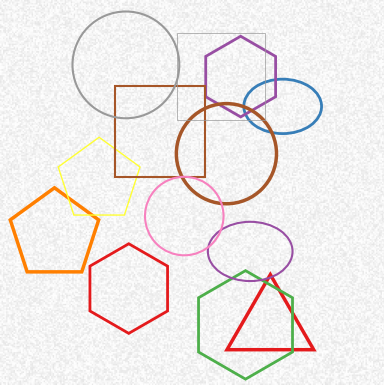[{"shape": "hexagon", "thickness": 2, "radius": 0.58, "center": [0.334, 0.25]}, {"shape": "triangle", "thickness": 2.5, "radius": 0.65, "center": [0.702, 0.157]}, {"shape": "oval", "thickness": 2, "radius": 0.5, "center": [0.734, 0.724]}, {"shape": "hexagon", "thickness": 2, "radius": 0.7, "center": [0.638, 0.156]}, {"shape": "hexagon", "thickness": 2, "radius": 0.52, "center": [0.625, 0.801]}, {"shape": "oval", "thickness": 1.5, "radius": 0.55, "center": [0.65, 0.347]}, {"shape": "pentagon", "thickness": 2.5, "radius": 0.6, "center": [0.141, 0.392]}, {"shape": "pentagon", "thickness": 1, "radius": 0.56, "center": [0.257, 0.532]}, {"shape": "square", "thickness": 1.5, "radius": 0.59, "center": [0.415, 0.659]}, {"shape": "circle", "thickness": 2.5, "radius": 0.65, "center": [0.588, 0.601]}, {"shape": "circle", "thickness": 1.5, "radius": 0.51, "center": [0.479, 0.439]}, {"shape": "square", "thickness": 0.5, "radius": 0.57, "center": [0.574, 0.801]}, {"shape": "circle", "thickness": 1.5, "radius": 0.69, "center": [0.327, 0.831]}]